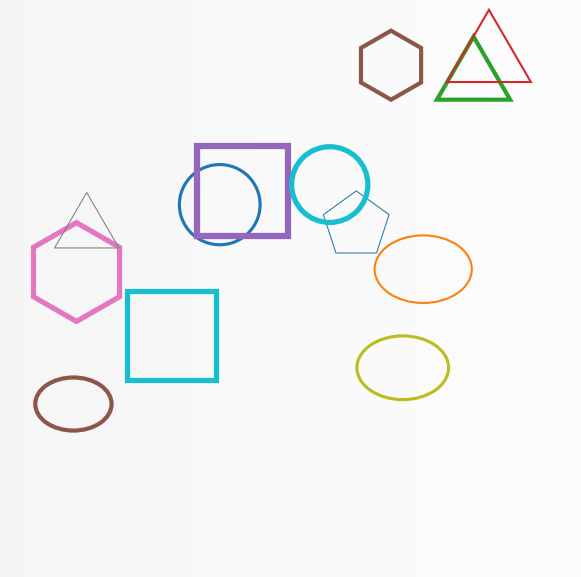[{"shape": "pentagon", "thickness": 0.5, "radius": 0.3, "center": [0.613, 0.609]}, {"shape": "circle", "thickness": 1.5, "radius": 0.35, "center": [0.378, 0.645]}, {"shape": "oval", "thickness": 1, "radius": 0.42, "center": [0.728, 0.533]}, {"shape": "triangle", "thickness": 2, "radius": 0.36, "center": [0.815, 0.863]}, {"shape": "triangle", "thickness": 1, "radius": 0.42, "center": [0.841, 0.899]}, {"shape": "square", "thickness": 3, "radius": 0.39, "center": [0.417, 0.668]}, {"shape": "oval", "thickness": 2, "radius": 0.33, "center": [0.126, 0.3]}, {"shape": "hexagon", "thickness": 2, "radius": 0.3, "center": [0.673, 0.886]}, {"shape": "hexagon", "thickness": 2.5, "radius": 0.43, "center": [0.132, 0.528]}, {"shape": "triangle", "thickness": 0.5, "radius": 0.32, "center": [0.149, 0.602]}, {"shape": "oval", "thickness": 1.5, "radius": 0.39, "center": [0.693, 0.362]}, {"shape": "circle", "thickness": 2.5, "radius": 0.33, "center": [0.567, 0.68]}, {"shape": "square", "thickness": 2.5, "radius": 0.38, "center": [0.295, 0.418]}]